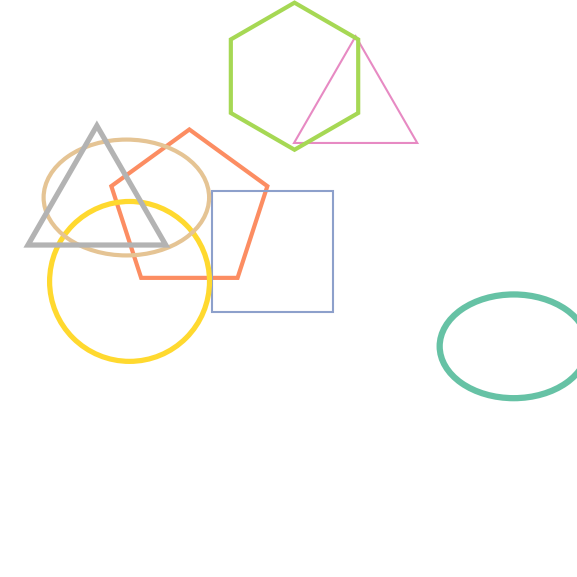[{"shape": "oval", "thickness": 3, "radius": 0.64, "center": [0.89, 0.399]}, {"shape": "pentagon", "thickness": 2, "radius": 0.71, "center": [0.328, 0.633]}, {"shape": "square", "thickness": 1, "radius": 0.53, "center": [0.472, 0.564]}, {"shape": "triangle", "thickness": 1, "radius": 0.62, "center": [0.616, 0.813]}, {"shape": "hexagon", "thickness": 2, "radius": 0.64, "center": [0.51, 0.867]}, {"shape": "circle", "thickness": 2.5, "radius": 0.69, "center": [0.224, 0.512]}, {"shape": "oval", "thickness": 2, "radius": 0.72, "center": [0.219, 0.657]}, {"shape": "triangle", "thickness": 2.5, "radius": 0.69, "center": [0.168, 0.644]}]